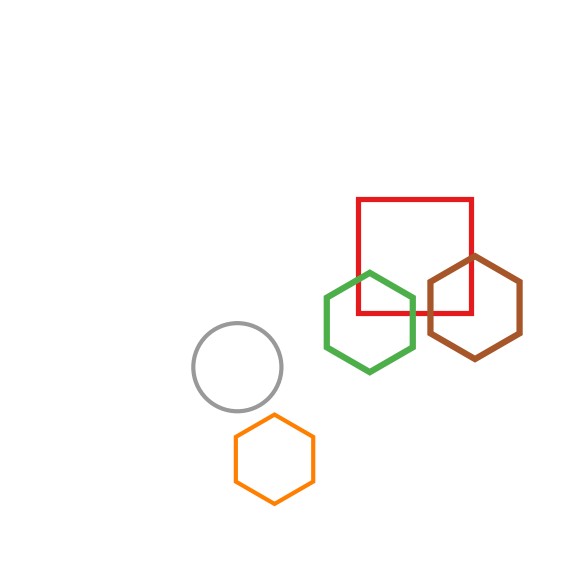[{"shape": "square", "thickness": 2.5, "radius": 0.49, "center": [0.718, 0.556]}, {"shape": "hexagon", "thickness": 3, "radius": 0.43, "center": [0.64, 0.441]}, {"shape": "hexagon", "thickness": 2, "radius": 0.39, "center": [0.475, 0.204]}, {"shape": "hexagon", "thickness": 3, "radius": 0.45, "center": [0.823, 0.466]}, {"shape": "circle", "thickness": 2, "radius": 0.38, "center": [0.411, 0.363]}]